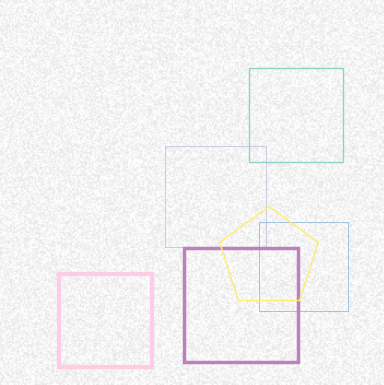[{"shape": "square", "thickness": 1, "radius": 0.61, "center": [0.769, 0.7]}, {"shape": "square", "thickness": 0.5, "radius": 0.66, "center": [0.559, 0.489]}, {"shape": "square", "thickness": 0.5, "radius": 0.58, "center": [0.789, 0.307]}, {"shape": "square", "thickness": 3, "radius": 0.6, "center": [0.274, 0.168]}, {"shape": "square", "thickness": 2.5, "radius": 0.74, "center": [0.625, 0.207]}, {"shape": "pentagon", "thickness": 1, "radius": 0.67, "center": [0.699, 0.329]}]